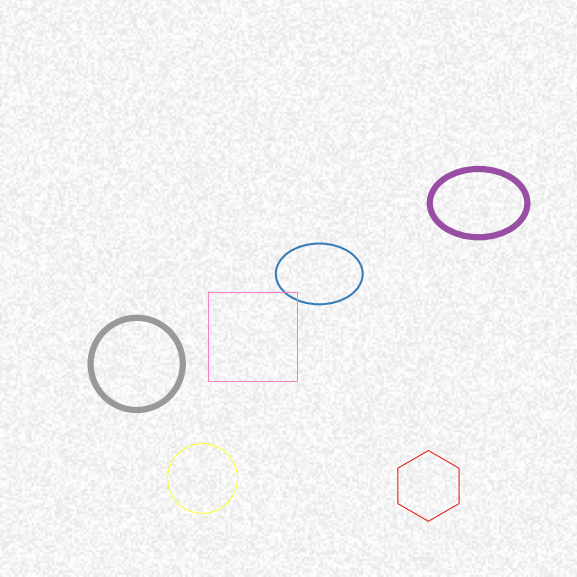[{"shape": "hexagon", "thickness": 0.5, "radius": 0.31, "center": [0.742, 0.158]}, {"shape": "oval", "thickness": 1, "radius": 0.38, "center": [0.553, 0.525]}, {"shape": "oval", "thickness": 3, "radius": 0.42, "center": [0.829, 0.647]}, {"shape": "circle", "thickness": 0.5, "radius": 0.3, "center": [0.351, 0.171]}, {"shape": "square", "thickness": 0.5, "radius": 0.39, "center": [0.436, 0.416]}, {"shape": "circle", "thickness": 3, "radius": 0.4, "center": [0.237, 0.369]}]